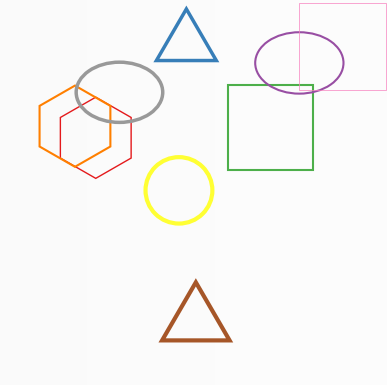[{"shape": "hexagon", "thickness": 1, "radius": 0.53, "center": [0.247, 0.642]}, {"shape": "triangle", "thickness": 2.5, "radius": 0.45, "center": [0.481, 0.887]}, {"shape": "square", "thickness": 1.5, "radius": 0.55, "center": [0.697, 0.669]}, {"shape": "oval", "thickness": 1.5, "radius": 0.57, "center": [0.773, 0.837]}, {"shape": "hexagon", "thickness": 1.5, "radius": 0.53, "center": [0.193, 0.672]}, {"shape": "circle", "thickness": 3, "radius": 0.43, "center": [0.462, 0.506]}, {"shape": "triangle", "thickness": 3, "radius": 0.5, "center": [0.505, 0.166]}, {"shape": "square", "thickness": 0.5, "radius": 0.56, "center": [0.883, 0.879]}, {"shape": "oval", "thickness": 2.5, "radius": 0.56, "center": [0.308, 0.76]}]